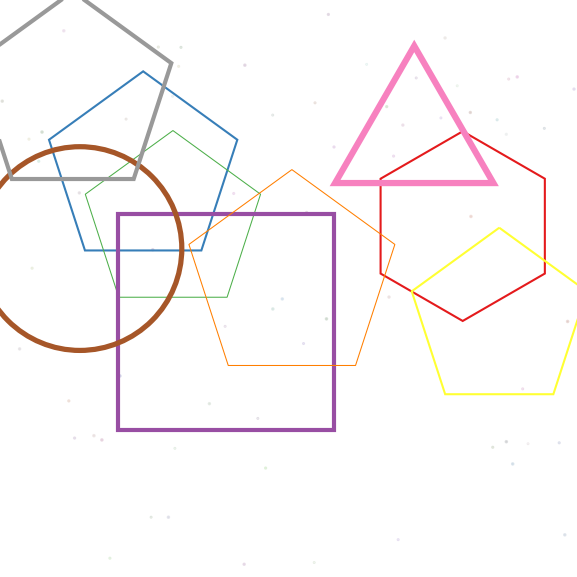[{"shape": "hexagon", "thickness": 1, "radius": 0.82, "center": [0.801, 0.608]}, {"shape": "pentagon", "thickness": 1, "radius": 0.86, "center": [0.248, 0.704]}, {"shape": "pentagon", "thickness": 0.5, "radius": 0.8, "center": [0.299, 0.614]}, {"shape": "square", "thickness": 2, "radius": 0.94, "center": [0.392, 0.442]}, {"shape": "pentagon", "thickness": 0.5, "radius": 0.94, "center": [0.505, 0.518]}, {"shape": "pentagon", "thickness": 1, "radius": 0.8, "center": [0.865, 0.445]}, {"shape": "circle", "thickness": 2.5, "radius": 0.88, "center": [0.138, 0.569]}, {"shape": "triangle", "thickness": 3, "radius": 0.79, "center": [0.717, 0.761]}, {"shape": "pentagon", "thickness": 2, "radius": 0.9, "center": [0.126, 0.834]}]